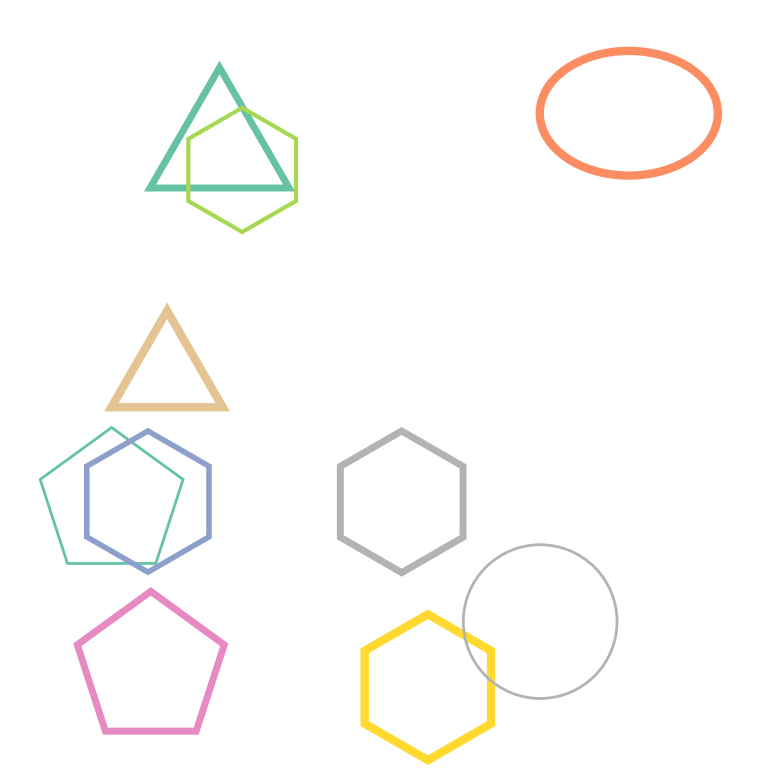[{"shape": "pentagon", "thickness": 1, "radius": 0.49, "center": [0.145, 0.347]}, {"shape": "triangle", "thickness": 2.5, "radius": 0.52, "center": [0.285, 0.808]}, {"shape": "oval", "thickness": 3, "radius": 0.58, "center": [0.817, 0.853]}, {"shape": "hexagon", "thickness": 2, "radius": 0.46, "center": [0.192, 0.349]}, {"shape": "pentagon", "thickness": 2.5, "radius": 0.5, "center": [0.196, 0.132]}, {"shape": "hexagon", "thickness": 1.5, "radius": 0.4, "center": [0.315, 0.779]}, {"shape": "hexagon", "thickness": 3, "radius": 0.47, "center": [0.556, 0.108]}, {"shape": "triangle", "thickness": 3, "radius": 0.42, "center": [0.217, 0.513]}, {"shape": "circle", "thickness": 1, "radius": 0.5, "center": [0.702, 0.193]}, {"shape": "hexagon", "thickness": 2.5, "radius": 0.46, "center": [0.522, 0.348]}]